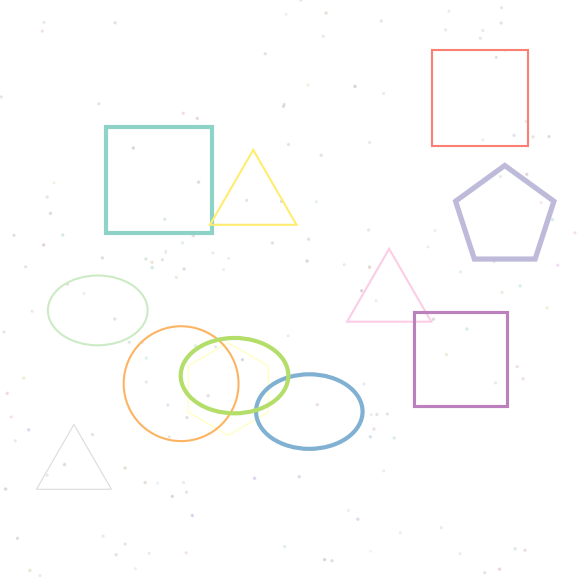[{"shape": "square", "thickness": 2, "radius": 0.46, "center": [0.276, 0.687]}, {"shape": "hexagon", "thickness": 0.5, "radius": 0.4, "center": [0.395, 0.325]}, {"shape": "pentagon", "thickness": 2.5, "radius": 0.45, "center": [0.874, 0.623]}, {"shape": "square", "thickness": 1, "radius": 0.42, "center": [0.831, 0.83]}, {"shape": "oval", "thickness": 2, "radius": 0.46, "center": [0.536, 0.286]}, {"shape": "circle", "thickness": 1, "radius": 0.5, "center": [0.314, 0.335]}, {"shape": "oval", "thickness": 2, "radius": 0.47, "center": [0.406, 0.349]}, {"shape": "triangle", "thickness": 1, "radius": 0.42, "center": [0.674, 0.484]}, {"shape": "triangle", "thickness": 0.5, "radius": 0.37, "center": [0.128, 0.189]}, {"shape": "square", "thickness": 1.5, "radius": 0.41, "center": [0.797, 0.378]}, {"shape": "oval", "thickness": 1, "radius": 0.43, "center": [0.169, 0.462]}, {"shape": "triangle", "thickness": 1, "radius": 0.43, "center": [0.438, 0.653]}]